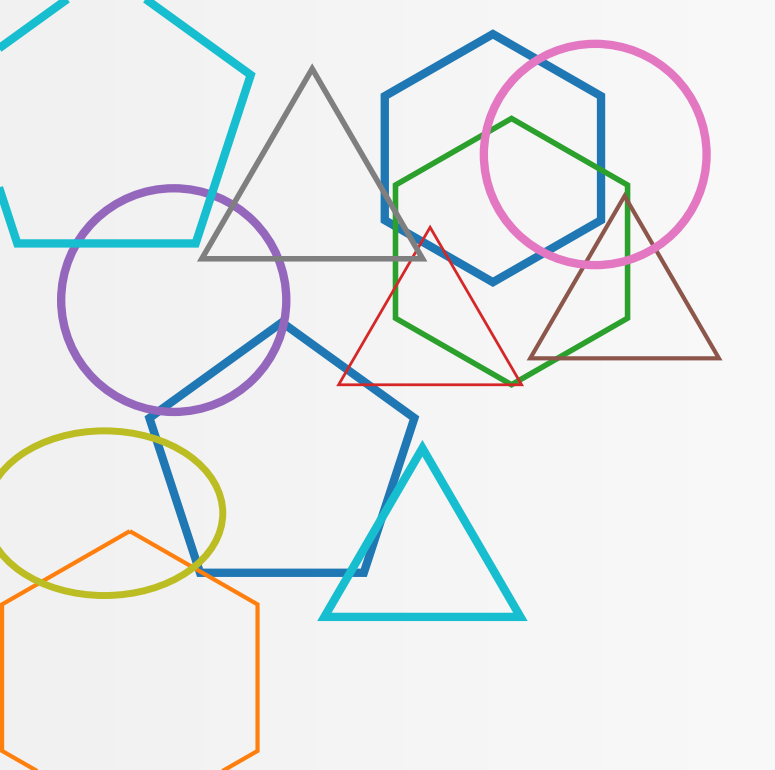[{"shape": "hexagon", "thickness": 3, "radius": 0.81, "center": [0.636, 0.795]}, {"shape": "pentagon", "thickness": 3, "radius": 0.9, "center": [0.364, 0.402]}, {"shape": "hexagon", "thickness": 1.5, "radius": 0.95, "center": [0.167, 0.12]}, {"shape": "hexagon", "thickness": 2, "radius": 0.86, "center": [0.66, 0.673]}, {"shape": "triangle", "thickness": 1, "radius": 0.68, "center": [0.555, 0.568]}, {"shape": "circle", "thickness": 3, "radius": 0.73, "center": [0.224, 0.61]}, {"shape": "triangle", "thickness": 1.5, "radius": 0.7, "center": [0.806, 0.605]}, {"shape": "circle", "thickness": 3, "radius": 0.72, "center": [0.768, 0.799]}, {"shape": "triangle", "thickness": 2, "radius": 0.82, "center": [0.403, 0.746]}, {"shape": "oval", "thickness": 2.5, "radius": 0.76, "center": [0.135, 0.334]}, {"shape": "triangle", "thickness": 3, "radius": 0.73, "center": [0.545, 0.272]}, {"shape": "pentagon", "thickness": 3, "radius": 0.98, "center": [0.137, 0.842]}]